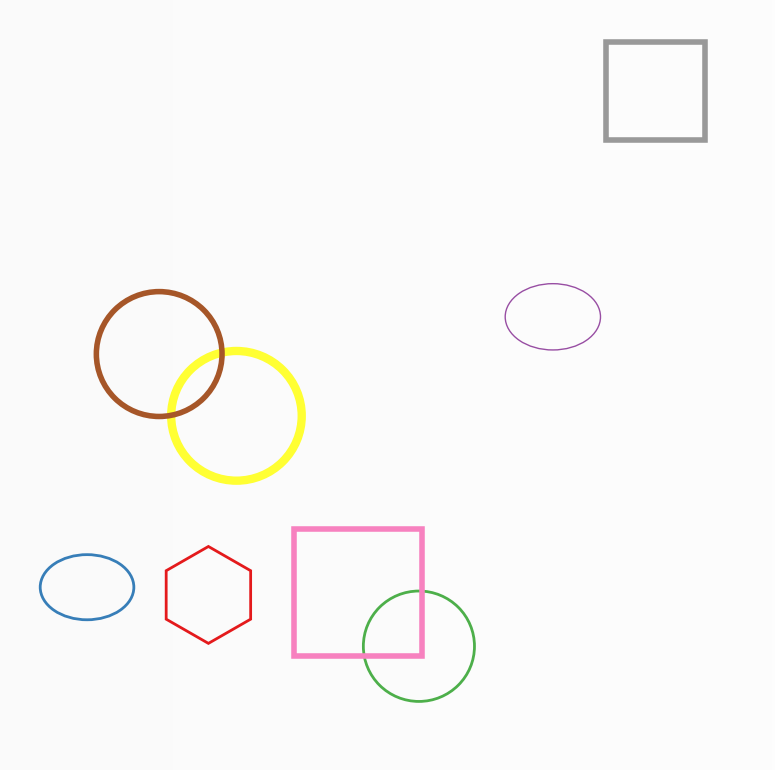[{"shape": "hexagon", "thickness": 1, "radius": 0.31, "center": [0.269, 0.227]}, {"shape": "oval", "thickness": 1, "radius": 0.3, "center": [0.112, 0.237]}, {"shape": "circle", "thickness": 1, "radius": 0.36, "center": [0.541, 0.161]}, {"shape": "oval", "thickness": 0.5, "radius": 0.31, "center": [0.713, 0.589]}, {"shape": "circle", "thickness": 3, "radius": 0.42, "center": [0.305, 0.46]}, {"shape": "circle", "thickness": 2, "radius": 0.41, "center": [0.205, 0.54]}, {"shape": "square", "thickness": 2, "radius": 0.41, "center": [0.462, 0.23]}, {"shape": "square", "thickness": 2, "radius": 0.32, "center": [0.846, 0.882]}]